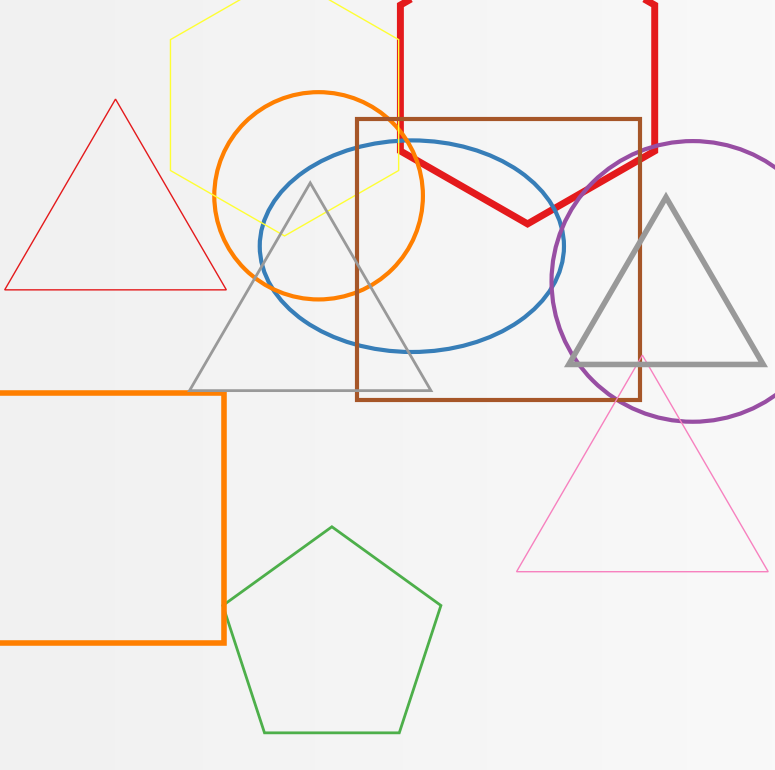[{"shape": "hexagon", "thickness": 2.5, "radius": 0.95, "center": [0.681, 0.899]}, {"shape": "triangle", "thickness": 0.5, "radius": 0.83, "center": [0.149, 0.706]}, {"shape": "oval", "thickness": 1.5, "radius": 0.98, "center": [0.531, 0.68]}, {"shape": "pentagon", "thickness": 1, "radius": 0.74, "center": [0.428, 0.168]}, {"shape": "circle", "thickness": 1.5, "radius": 0.91, "center": [0.894, 0.635]}, {"shape": "circle", "thickness": 1.5, "radius": 0.67, "center": [0.411, 0.746]}, {"shape": "square", "thickness": 2, "radius": 0.81, "center": [0.126, 0.328]}, {"shape": "hexagon", "thickness": 0.5, "radius": 0.85, "center": [0.367, 0.864]}, {"shape": "square", "thickness": 1.5, "radius": 0.91, "center": [0.643, 0.663]}, {"shape": "triangle", "thickness": 0.5, "radius": 0.94, "center": [0.829, 0.351]}, {"shape": "triangle", "thickness": 1, "radius": 0.9, "center": [0.4, 0.583]}, {"shape": "triangle", "thickness": 2, "radius": 0.72, "center": [0.859, 0.599]}]